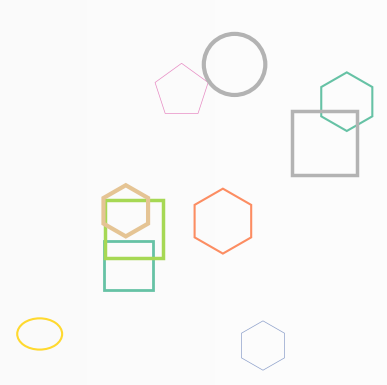[{"shape": "square", "thickness": 2, "radius": 0.31, "center": [0.331, 0.31]}, {"shape": "hexagon", "thickness": 1.5, "radius": 0.38, "center": [0.895, 0.736]}, {"shape": "hexagon", "thickness": 1.5, "radius": 0.42, "center": [0.575, 0.426]}, {"shape": "hexagon", "thickness": 0.5, "radius": 0.32, "center": [0.679, 0.103]}, {"shape": "pentagon", "thickness": 0.5, "radius": 0.36, "center": [0.469, 0.763]}, {"shape": "square", "thickness": 2.5, "radius": 0.38, "center": [0.345, 0.406]}, {"shape": "oval", "thickness": 1.5, "radius": 0.29, "center": [0.102, 0.133]}, {"shape": "hexagon", "thickness": 3, "radius": 0.33, "center": [0.325, 0.452]}, {"shape": "circle", "thickness": 3, "radius": 0.4, "center": [0.605, 0.833]}, {"shape": "square", "thickness": 2.5, "radius": 0.42, "center": [0.837, 0.629]}]